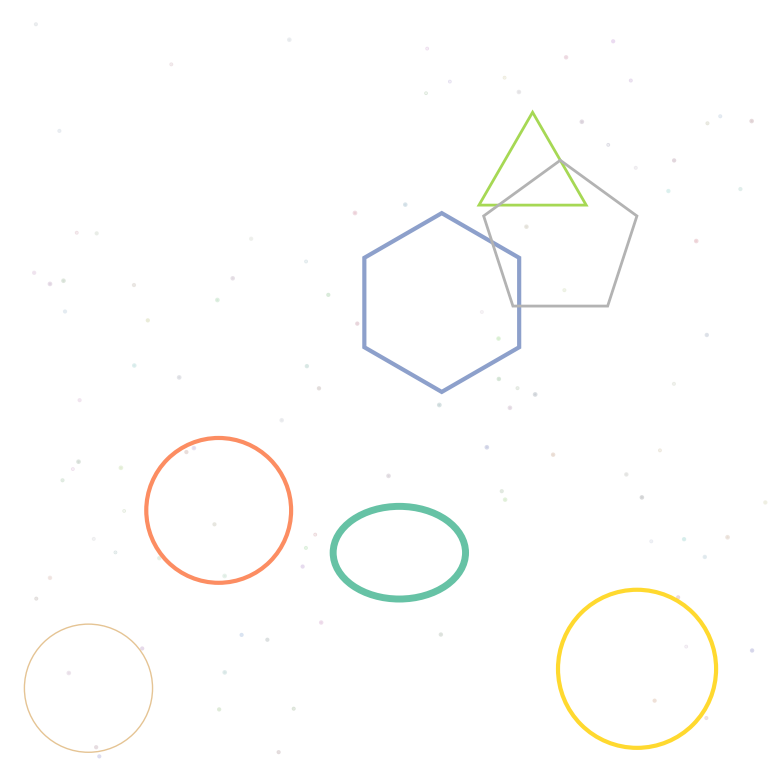[{"shape": "oval", "thickness": 2.5, "radius": 0.43, "center": [0.519, 0.282]}, {"shape": "circle", "thickness": 1.5, "radius": 0.47, "center": [0.284, 0.337]}, {"shape": "hexagon", "thickness": 1.5, "radius": 0.58, "center": [0.574, 0.607]}, {"shape": "triangle", "thickness": 1, "radius": 0.4, "center": [0.692, 0.774]}, {"shape": "circle", "thickness": 1.5, "radius": 0.51, "center": [0.827, 0.131]}, {"shape": "circle", "thickness": 0.5, "radius": 0.42, "center": [0.115, 0.106]}, {"shape": "pentagon", "thickness": 1, "radius": 0.52, "center": [0.728, 0.687]}]